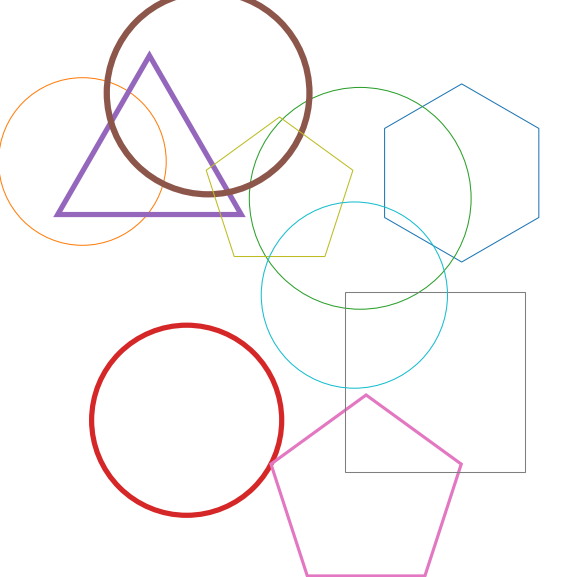[{"shape": "hexagon", "thickness": 0.5, "radius": 0.77, "center": [0.799, 0.7]}, {"shape": "circle", "thickness": 0.5, "radius": 0.73, "center": [0.143, 0.719]}, {"shape": "circle", "thickness": 0.5, "radius": 0.96, "center": [0.624, 0.656]}, {"shape": "circle", "thickness": 2.5, "radius": 0.82, "center": [0.323, 0.271]}, {"shape": "triangle", "thickness": 2.5, "radius": 0.92, "center": [0.259, 0.719]}, {"shape": "circle", "thickness": 3, "radius": 0.88, "center": [0.36, 0.838]}, {"shape": "pentagon", "thickness": 1.5, "radius": 0.87, "center": [0.634, 0.142]}, {"shape": "square", "thickness": 0.5, "radius": 0.78, "center": [0.753, 0.338]}, {"shape": "pentagon", "thickness": 0.5, "radius": 0.67, "center": [0.484, 0.663]}, {"shape": "circle", "thickness": 0.5, "radius": 0.81, "center": [0.614, 0.488]}]